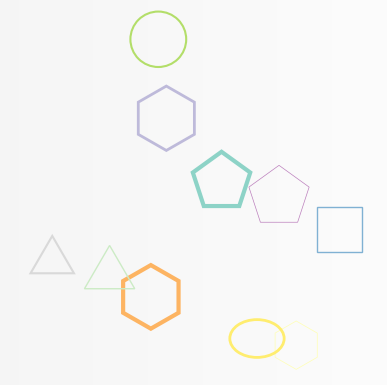[{"shape": "pentagon", "thickness": 3, "radius": 0.39, "center": [0.572, 0.528]}, {"shape": "hexagon", "thickness": 0.5, "radius": 0.31, "center": [0.764, 0.103]}, {"shape": "hexagon", "thickness": 2, "radius": 0.42, "center": [0.429, 0.693]}, {"shape": "square", "thickness": 1, "radius": 0.29, "center": [0.876, 0.404]}, {"shape": "hexagon", "thickness": 3, "radius": 0.41, "center": [0.389, 0.229]}, {"shape": "circle", "thickness": 1.5, "radius": 0.36, "center": [0.409, 0.898]}, {"shape": "triangle", "thickness": 1.5, "radius": 0.32, "center": [0.135, 0.323]}, {"shape": "pentagon", "thickness": 0.5, "radius": 0.41, "center": [0.72, 0.489]}, {"shape": "triangle", "thickness": 1, "radius": 0.37, "center": [0.283, 0.288]}, {"shape": "oval", "thickness": 2, "radius": 0.35, "center": [0.663, 0.121]}]